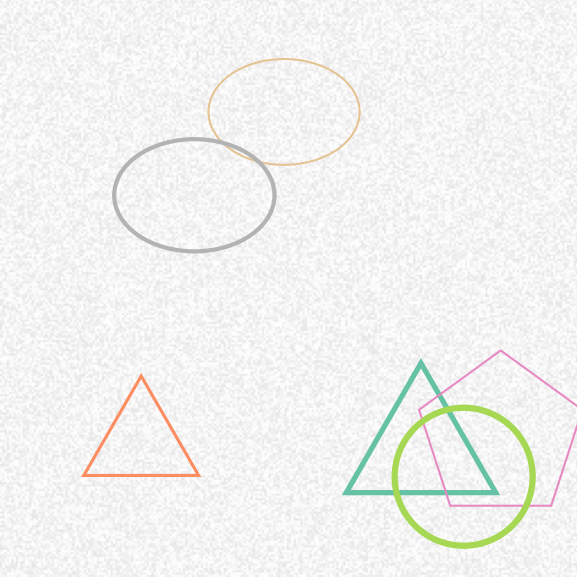[{"shape": "triangle", "thickness": 2.5, "radius": 0.75, "center": [0.729, 0.221]}, {"shape": "triangle", "thickness": 1.5, "radius": 0.57, "center": [0.244, 0.233]}, {"shape": "pentagon", "thickness": 1, "radius": 0.74, "center": [0.867, 0.244]}, {"shape": "circle", "thickness": 3, "radius": 0.6, "center": [0.803, 0.174]}, {"shape": "oval", "thickness": 1, "radius": 0.65, "center": [0.492, 0.805]}, {"shape": "oval", "thickness": 2, "radius": 0.69, "center": [0.337, 0.661]}]